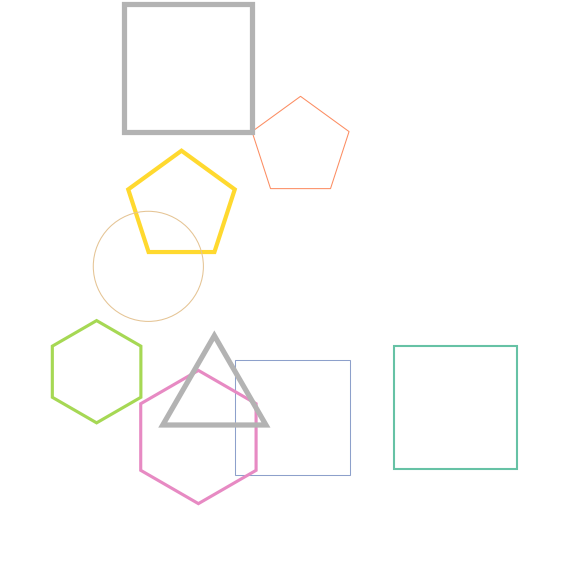[{"shape": "square", "thickness": 1, "radius": 0.53, "center": [0.789, 0.294]}, {"shape": "pentagon", "thickness": 0.5, "radius": 0.44, "center": [0.52, 0.744]}, {"shape": "square", "thickness": 0.5, "radius": 0.5, "center": [0.507, 0.276]}, {"shape": "hexagon", "thickness": 1.5, "radius": 0.58, "center": [0.344, 0.242]}, {"shape": "hexagon", "thickness": 1.5, "radius": 0.44, "center": [0.167, 0.355]}, {"shape": "pentagon", "thickness": 2, "radius": 0.48, "center": [0.314, 0.641]}, {"shape": "circle", "thickness": 0.5, "radius": 0.48, "center": [0.257, 0.538]}, {"shape": "square", "thickness": 2.5, "radius": 0.55, "center": [0.326, 0.882]}, {"shape": "triangle", "thickness": 2.5, "radius": 0.52, "center": [0.371, 0.315]}]